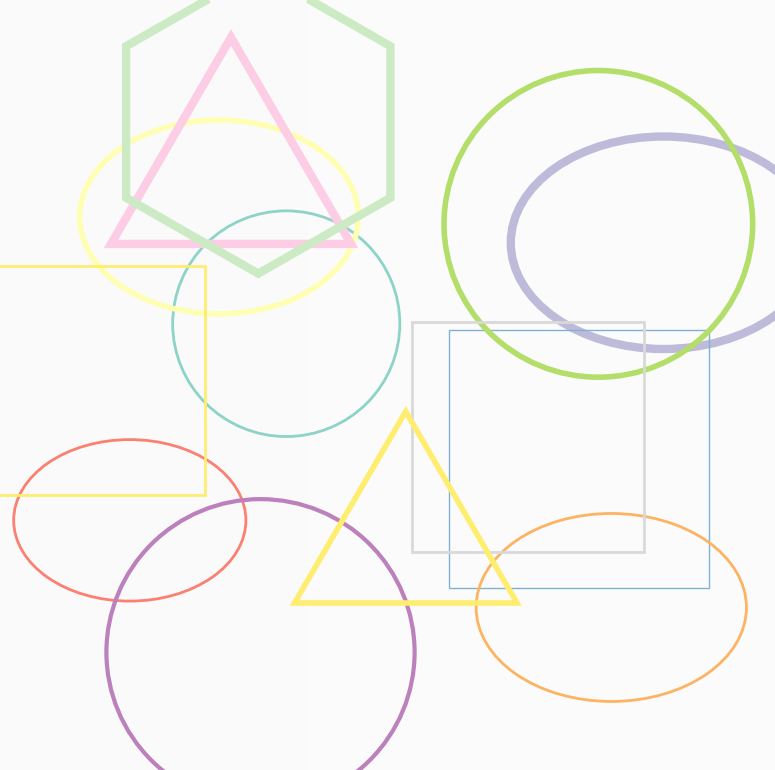[{"shape": "circle", "thickness": 1, "radius": 0.73, "center": [0.369, 0.58]}, {"shape": "oval", "thickness": 2, "radius": 0.9, "center": [0.283, 0.718]}, {"shape": "oval", "thickness": 3, "radius": 0.99, "center": [0.856, 0.685]}, {"shape": "oval", "thickness": 1, "radius": 0.75, "center": [0.167, 0.324]}, {"shape": "square", "thickness": 0.5, "radius": 0.84, "center": [0.747, 0.404]}, {"shape": "oval", "thickness": 1, "radius": 0.87, "center": [0.789, 0.211]}, {"shape": "circle", "thickness": 2, "radius": 1.0, "center": [0.772, 0.709]}, {"shape": "triangle", "thickness": 3, "radius": 0.89, "center": [0.298, 0.773]}, {"shape": "square", "thickness": 1, "radius": 0.75, "center": [0.681, 0.433]}, {"shape": "circle", "thickness": 1.5, "radius": 0.99, "center": [0.336, 0.153]}, {"shape": "hexagon", "thickness": 3, "radius": 0.98, "center": [0.333, 0.842]}, {"shape": "square", "thickness": 1, "radius": 0.74, "center": [0.116, 0.505]}, {"shape": "triangle", "thickness": 2, "radius": 0.83, "center": [0.524, 0.3]}]